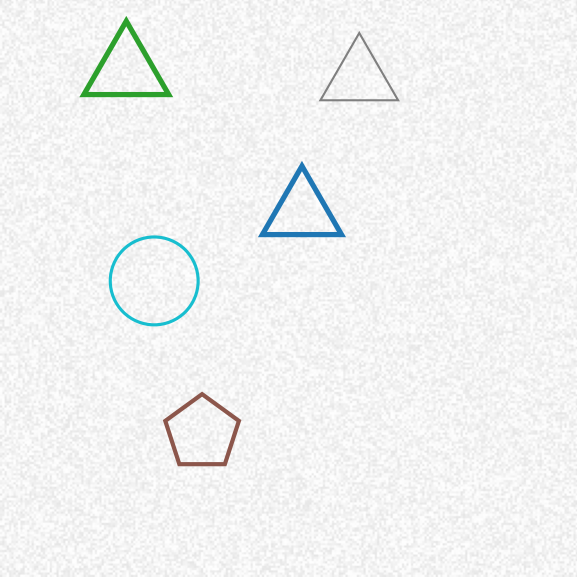[{"shape": "triangle", "thickness": 2.5, "radius": 0.4, "center": [0.523, 0.632]}, {"shape": "triangle", "thickness": 2.5, "radius": 0.42, "center": [0.219, 0.878]}, {"shape": "pentagon", "thickness": 2, "radius": 0.34, "center": [0.35, 0.25]}, {"shape": "triangle", "thickness": 1, "radius": 0.39, "center": [0.622, 0.864]}, {"shape": "circle", "thickness": 1.5, "radius": 0.38, "center": [0.267, 0.513]}]